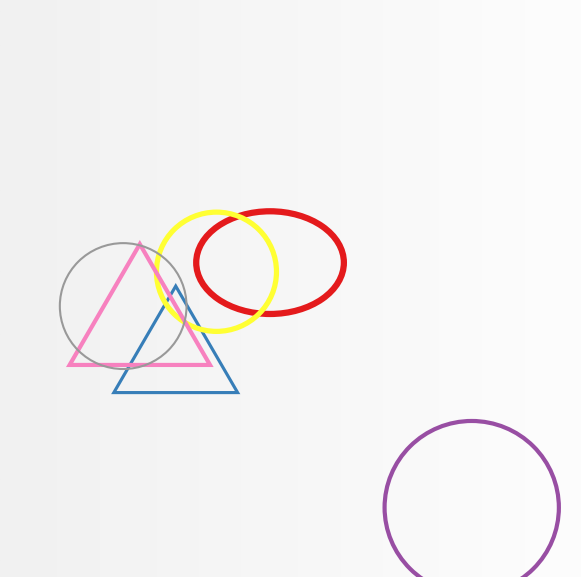[{"shape": "oval", "thickness": 3, "radius": 0.64, "center": [0.465, 0.544]}, {"shape": "triangle", "thickness": 1.5, "radius": 0.61, "center": [0.302, 0.381]}, {"shape": "circle", "thickness": 2, "radius": 0.75, "center": [0.812, 0.12]}, {"shape": "circle", "thickness": 2.5, "radius": 0.52, "center": [0.372, 0.529]}, {"shape": "triangle", "thickness": 2, "radius": 0.7, "center": [0.241, 0.437]}, {"shape": "circle", "thickness": 1, "radius": 0.54, "center": [0.212, 0.469]}]